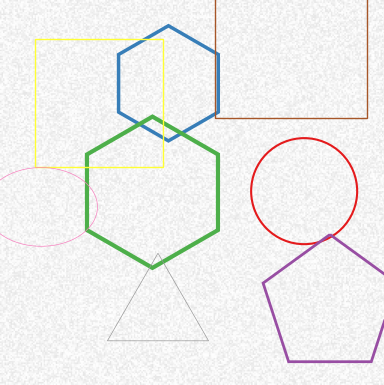[{"shape": "circle", "thickness": 1.5, "radius": 0.69, "center": [0.79, 0.503]}, {"shape": "hexagon", "thickness": 2.5, "radius": 0.75, "center": [0.437, 0.784]}, {"shape": "hexagon", "thickness": 3, "radius": 0.98, "center": [0.396, 0.501]}, {"shape": "pentagon", "thickness": 2, "radius": 0.91, "center": [0.857, 0.208]}, {"shape": "square", "thickness": 1, "radius": 0.83, "center": [0.256, 0.734]}, {"shape": "square", "thickness": 1, "radius": 0.99, "center": [0.755, 0.892]}, {"shape": "oval", "thickness": 0.5, "radius": 0.73, "center": [0.107, 0.463]}, {"shape": "triangle", "thickness": 0.5, "radius": 0.76, "center": [0.41, 0.191]}]